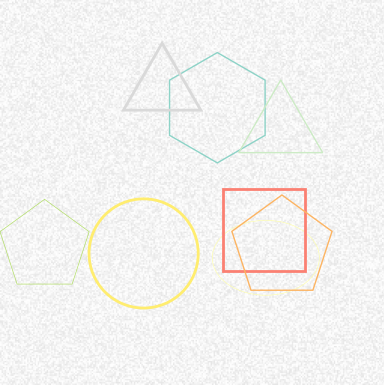[{"shape": "hexagon", "thickness": 1, "radius": 0.72, "center": [0.564, 0.72]}, {"shape": "oval", "thickness": 0.5, "radius": 0.7, "center": [0.691, 0.33]}, {"shape": "square", "thickness": 2, "radius": 0.53, "center": [0.686, 0.403]}, {"shape": "pentagon", "thickness": 1, "radius": 0.68, "center": [0.732, 0.357]}, {"shape": "pentagon", "thickness": 0.5, "radius": 0.61, "center": [0.116, 0.361]}, {"shape": "triangle", "thickness": 2, "radius": 0.58, "center": [0.421, 0.772]}, {"shape": "triangle", "thickness": 1, "radius": 0.63, "center": [0.729, 0.666]}, {"shape": "circle", "thickness": 2, "radius": 0.71, "center": [0.373, 0.342]}]